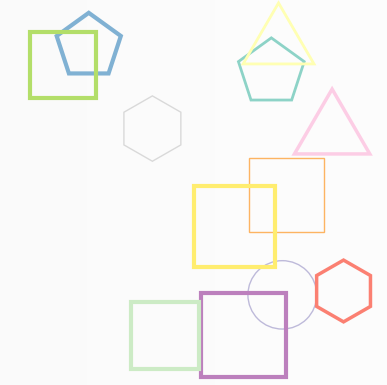[{"shape": "pentagon", "thickness": 2, "radius": 0.45, "center": [0.7, 0.812]}, {"shape": "triangle", "thickness": 2, "radius": 0.53, "center": [0.719, 0.887]}, {"shape": "circle", "thickness": 1, "radius": 0.44, "center": [0.729, 0.234]}, {"shape": "hexagon", "thickness": 2.5, "radius": 0.4, "center": [0.887, 0.244]}, {"shape": "pentagon", "thickness": 3, "radius": 0.44, "center": [0.229, 0.88]}, {"shape": "square", "thickness": 1, "radius": 0.48, "center": [0.739, 0.493]}, {"shape": "square", "thickness": 3, "radius": 0.43, "center": [0.163, 0.832]}, {"shape": "triangle", "thickness": 2.5, "radius": 0.56, "center": [0.857, 0.656]}, {"shape": "hexagon", "thickness": 1, "radius": 0.42, "center": [0.393, 0.666]}, {"shape": "square", "thickness": 3, "radius": 0.55, "center": [0.629, 0.13]}, {"shape": "square", "thickness": 3, "radius": 0.44, "center": [0.427, 0.129]}, {"shape": "square", "thickness": 3, "radius": 0.52, "center": [0.606, 0.411]}]